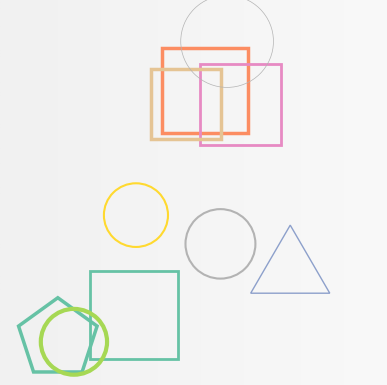[{"shape": "square", "thickness": 2, "radius": 0.57, "center": [0.346, 0.182]}, {"shape": "pentagon", "thickness": 2.5, "radius": 0.53, "center": [0.149, 0.12]}, {"shape": "square", "thickness": 2.5, "radius": 0.55, "center": [0.529, 0.765]}, {"shape": "triangle", "thickness": 1, "radius": 0.59, "center": [0.749, 0.297]}, {"shape": "square", "thickness": 2, "radius": 0.53, "center": [0.62, 0.73]}, {"shape": "circle", "thickness": 3, "radius": 0.43, "center": [0.191, 0.112]}, {"shape": "circle", "thickness": 1.5, "radius": 0.41, "center": [0.351, 0.441]}, {"shape": "square", "thickness": 2.5, "radius": 0.46, "center": [0.48, 0.73]}, {"shape": "circle", "thickness": 1.5, "radius": 0.45, "center": [0.569, 0.367]}, {"shape": "circle", "thickness": 0.5, "radius": 0.6, "center": [0.586, 0.893]}]